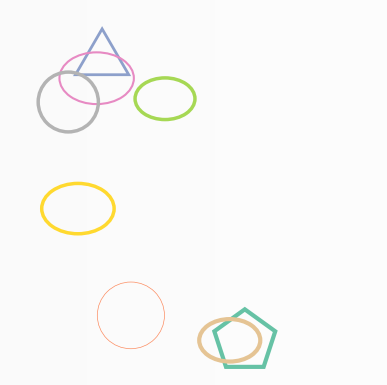[{"shape": "pentagon", "thickness": 3, "radius": 0.41, "center": [0.632, 0.114]}, {"shape": "circle", "thickness": 0.5, "radius": 0.43, "center": [0.338, 0.181]}, {"shape": "triangle", "thickness": 2, "radius": 0.4, "center": [0.264, 0.846]}, {"shape": "oval", "thickness": 1.5, "radius": 0.48, "center": [0.249, 0.797]}, {"shape": "oval", "thickness": 2.5, "radius": 0.39, "center": [0.426, 0.744]}, {"shape": "oval", "thickness": 2.5, "radius": 0.47, "center": [0.201, 0.458]}, {"shape": "oval", "thickness": 3, "radius": 0.39, "center": [0.593, 0.116]}, {"shape": "circle", "thickness": 2.5, "radius": 0.39, "center": [0.176, 0.735]}]